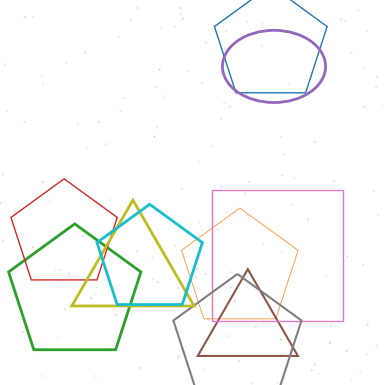[{"shape": "pentagon", "thickness": 1, "radius": 0.77, "center": [0.703, 0.884]}, {"shape": "pentagon", "thickness": 0.5, "radius": 0.8, "center": [0.623, 0.301]}, {"shape": "pentagon", "thickness": 2, "radius": 0.9, "center": [0.194, 0.238]}, {"shape": "pentagon", "thickness": 1, "radius": 0.73, "center": [0.166, 0.39]}, {"shape": "oval", "thickness": 2, "radius": 0.67, "center": [0.712, 0.827]}, {"shape": "triangle", "thickness": 1.5, "radius": 0.75, "center": [0.644, 0.151]}, {"shape": "square", "thickness": 1, "radius": 0.86, "center": [0.721, 0.337]}, {"shape": "pentagon", "thickness": 1.5, "radius": 0.87, "center": [0.617, 0.113]}, {"shape": "triangle", "thickness": 2, "radius": 0.92, "center": [0.345, 0.297]}, {"shape": "pentagon", "thickness": 2, "radius": 0.72, "center": [0.389, 0.325]}]